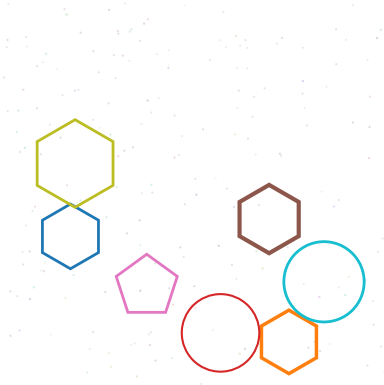[{"shape": "hexagon", "thickness": 2, "radius": 0.42, "center": [0.183, 0.386]}, {"shape": "hexagon", "thickness": 2.5, "radius": 0.41, "center": [0.75, 0.112]}, {"shape": "circle", "thickness": 1.5, "radius": 0.5, "center": [0.573, 0.135]}, {"shape": "hexagon", "thickness": 3, "radius": 0.44, "center": [0.699, 0.431]}, {"shape": "pentagon", "thickness": 2, "radius": 0.42, "center": [0.381, 0.256]}, {"shape": "hexagon", "thickness": 2, "radius": 0.57, "center": [0.195, 0.575]}, {"shape": "circle", "thickness": 2, "radius": 0.52, "center": [0.842, 0.268]}]